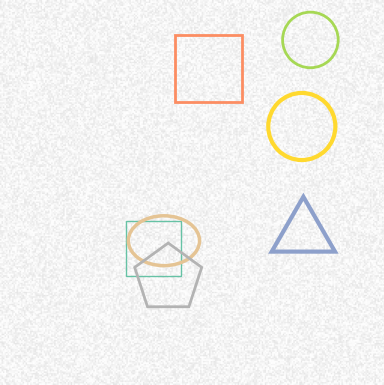[{"shape": "square", "thickness": 1, "radius": 0.36, "center": [0.398, 0.355]}, {"shape": "square", "thickness": 2, "radius": 0.43, "center": [0.542, 0.821]}, {"shape": "triangle", "thickness": 3, "radius": 0.47, "center": [0.788, 0.394]}, {"shape": "circle", "thickness": 2, "radius": 0.36, "center": [0.806, 0.896]}, {"shape": "circle", "thickness": 3, "radius": 0.44, "center": [0.784, 0.671]}, {"shape": "oval", "thickness": 2.5, "radius": 0.46, "center": [0.426, 0.375]}, {"shape": "pentagon", "thickness": 2, "radius": 0.46, "center": [0.437, 0.277]}]